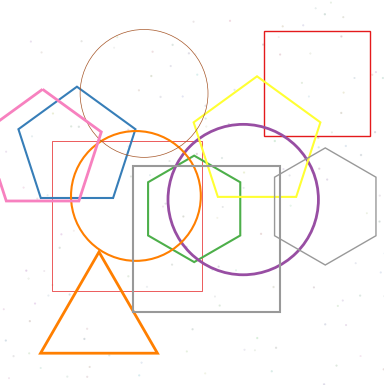[{"shape": "square", "thickness": 0.5, "radius": 0.98, "center": [0.33, 0.439]}, {"shape": "square", "thickness": 1, "radius": 0.68, "center": [0.823, 0.783]}, {"shape": "pentagon", "thickness": 1.5, "radius": 0.8, "center": [0.2, 0.615]}, {"shape": "hexagon", "thickness": 1.5, "radius": 0.69, "center": [0.504, 0.458]}, {"shape": "circle", "thickness": 2, "radius": 0.98, "center": [0.632, 0.482]}, {"shape": "triangle", "thickness": 2, "radius": 0.88, "center": [0.257, 0.17]}, {"shape": "circle", "thickness": 1.5, "radius": 0.84, "center": [0.353, 0.491]}, {"shape": "pentagon", "thickness": 1.5, "radius": 0.87, "center": [0.668, 0.629]}, {"shape": "circle", "thickness": 0.5, "radius": 0.83, "center": [0.374, 0.757]}, {"shape": "pentagon", "thickness": 2, "radius": 0.8, "center": [0.111, 0.608]}, {"shape": "hexagon", "thickness": 1, "radius": 0.76, "center": [0.845, 0.464]}, {"shape": "square", "thickness": 1.5, "radius": 0.95, "center": [0.536, 0.379]}]